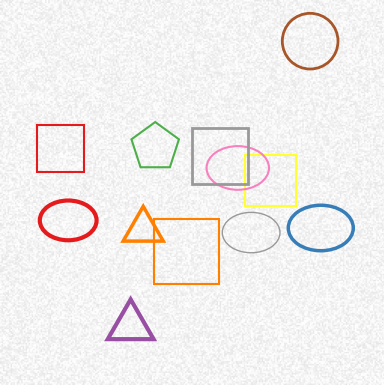[{"shape": "square", "thickness": 1.5, "radius": 0.3, "center": [0.157, 0.614]}, {"shape": "oval", "thickness": 3, "radius": 0.37, "center": [0.177, 0.428]}, {"shape": "oval", "thickness": 2.5, "radius": 0.42, "center": [0.833, 0.408]}, {"shape": "pentagon", "thickness": 1.5, "radius": 0.32, "center": [0.403, 0.618]}, {"shape": "triangle", "thickness": 3, "radius": 0.34, "center": [0.339, 0.153]}, {"shape": "triangle", "thickness": 2.5, "radius": 0.3, "center": [0.372, 0.404]}, {"shape": "square", "thickness": 1.5, "radius": 0.43, "center": [0.484, 0.347]}, {"shape": "square", "thickness": 1.5, "radius": 0.33, "center": [0.703, 0.532]}, {"shape": "circle", "thickness": 2, "radius": 0.36, "center": [0.806, 0.893]}, {"shape": "oval", "thickness": 1.5, "radius": 0.41, "center": [0.618, 0.564]}, {"shape": "oval", "thickness": 1, "radius": 0.37, "center": [0.652, 0.396]}, {"shape": "square", "thickness": 2, "radius": 0.37, "center": [0.571, 0.595]}]